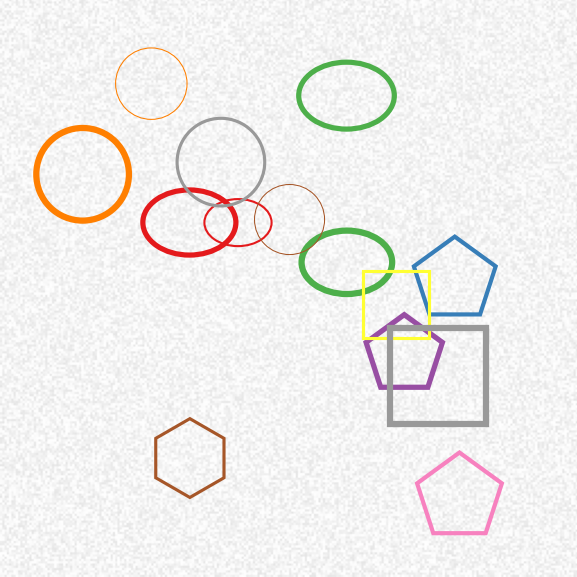[{"shape": "oval", "thickness": 1, "radius": 0.29, "center": [0.412, 0.614]}, {"shape": "oval", "thickness": 2.5, "radius": 0.4, "center": [0.328, 0.614]}, {"shape": "pentagon", "thickness": 2, "radius": 0.37, "center": [0.787, 0.515]}, {"shape": "oval", "thickness": 3, "radius": 0.39, "center": [0.601, 0.545]}, {"shape": "oval", "thickness": 2.5, "radius": 0.41, "center": [0.6, 0.834]}, {"shape": "pentagon", "thickness": 2.5, "radius": 0.35, "center": [0.7, 0.385]}, {"shape": "circle", "thickness": 3, "radius": 0.4, "center": [0.143, 0.697]}, {"shape": "circle", "thickness": 0.5, "radius": 0.31, "center": [0.262, 0.854]}, {"shape": "square", "thickness": 1.5, "radius": 0.29, "center": [0.686, 0.472]}, {"shape": "hexagon", "thickness": 1.5, "radius": 0.34, "center": [0.329, 0.206]}, {"shape": "circle", "thickness": 0.5, "radius": 0.3, "center": [0.501, 0.619]}, {"shape": "pentagon", "thickness": 2, "radius": 0.39, "center": [0.796, 0.138]}, {"shape": "circle", "thickness": 1.5, "radius": 0.38, "center": [0.383, 0.718]}, {"shape": "square", "thickness": 3, "radius": 0.42, "center": [0.759, 0.348]}]